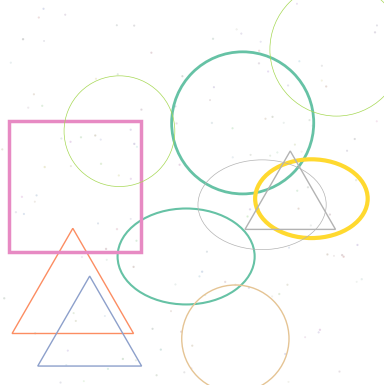[{"shape": "oval", "thickness": 1.5, "radius": 0.89, "center": [0.483, 0.334]}, {"shape": "circle", "thickness": 2, "radius": 0.92, "center": [0.63, 0.681]}, {"shape": "triangle", "thickness": 1, "radius": 0.91, "center": [0.189, 0.225]}, {"shape": "triangle", "thickness": 1, "radius": 0.78, "center": [0.233, 0.127]}, {"shape": "square", "thickness": 2.5, "radius": 0.85, "center": [0.194, 0.515]}, {"shape": "circle", "thickness": 0.5, "radius": 0.72, "center": [0.31, 0.659]}, {"shape": "circle", "thickness": 0.5, "radius": 0.87, "center": [0.874, 0.871]}, {"shape": "oval", "thickness": 3, "radius": 0.73, "center": [0.809, 0.484]}, {"shape": "circle", "thickness": 1, "radius": 0.7, "center": [0.611, 0.12]}, {"shape": "triangle", "thickness": 1, "radius": 0.68, "center": [0.754, 0.472]}, {"shape": "oval", "thickness": 0.5, "radius": 0.83, "center": [0.681, 0.468]}]